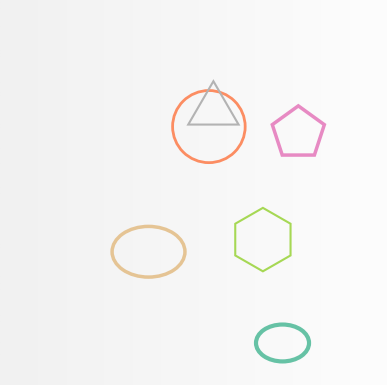[{"shape": "oval", "thickness": 3, "radius": 0.34, "center": [0.729, 0.109]}, {"shape": "circle", "thickness": 2, "radius": 0.47, "center": [0.539, 0.671]}, {"shape": "pentagon", "thickness": 2.5, "radius": 0.35, "center": [0.77, 0.654]}, {"shape": "hexagon", "thickness": 1.5, "radius": 0.41, "center": [0.678, 0.378]}, {"shape": "oval", "thickness": 2.5, "radius": 0.47, "center": [0.383, 0.346]}, {"shape": "triangle", "thickness": 1.5, "radius": 0.38, "center": [0.551, 0.714]}]